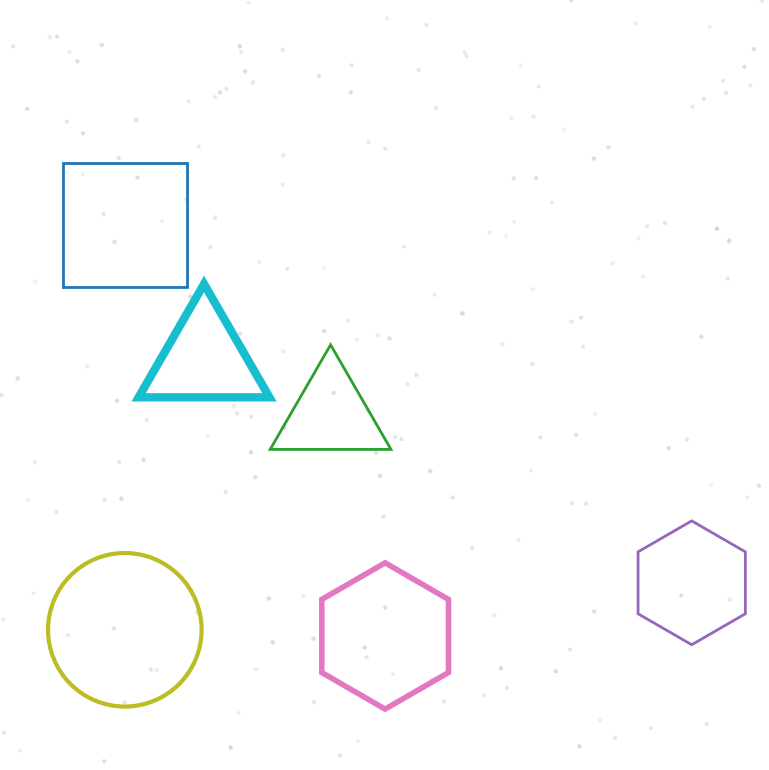[{"shape": "square", "thickness": 1, "radius": 0.4, "center": [0.163, 0.708]}, {"shape": "triangle", "thickness": 1, "radius": 0.45, "center": [0.429, 0.462]}, {"shape": "hexagon", "thickness": 1, "radius": 0.4, "center": [0.898, 0.243]}, {"shape": "hexagon", "thickness": 2, "radius": 0.47, "center": [0.5, 0.174]}, {"shape": "circle", "thickness": 1.5, "radius": 0.5, "center": [0.162, 0.182]}, {"shape": "triangle", "thickness": 3, "radius": 0.49, "center": [0.265, 0.533]}]